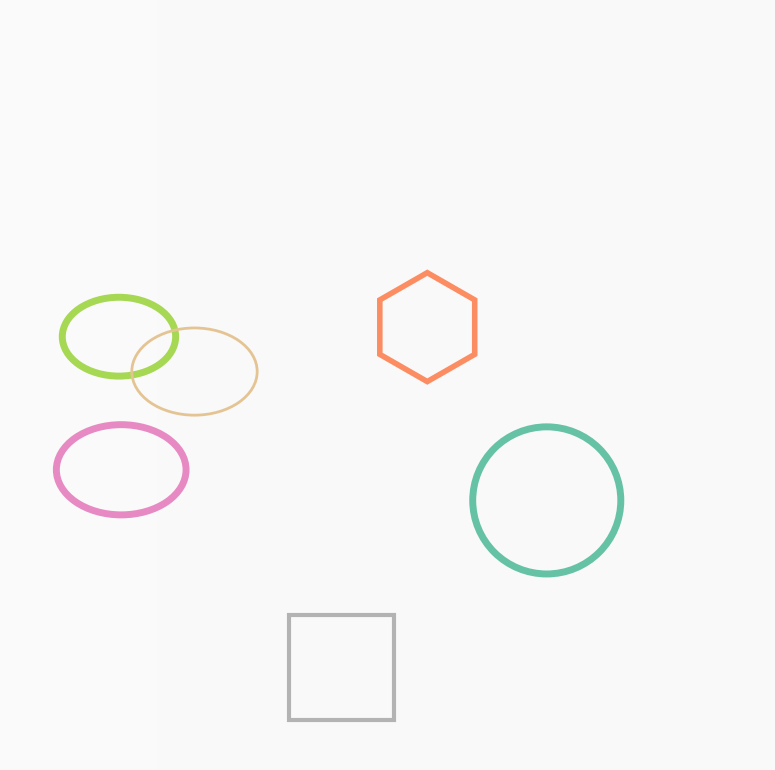[{"shape": "circle", "thickness": 2.5, "radius": 0.48, "center": [0.705, 0.35]}, {"shape": "hexagon", "thickness": 2, "radius": 0.35, "center": [0.551, 0.575]}, {"shape": "oval", "thickness": 2.5, "radius": 0.42, "center": [0.156, 0.39]}, {"shape": "oval", "thickness": 2.5, "radius": 0.37, "center": [0.154, 0.563]}, {"shape": "oval", "thickness": 1, "radius": 0.4, "center": [0.251, 0.517]}, {"shape": "square", "thickness": 1.5, "radius": 0.34, "center": [0.441, 0.133]}]